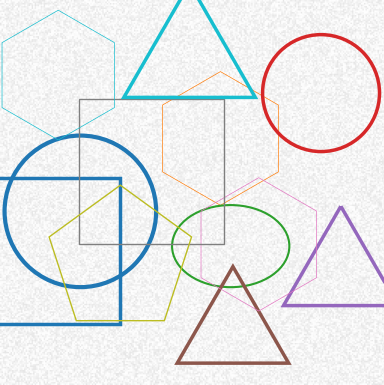[{"shape": "circle", "thickness": 3, "radius": 0.98, "center": [0.209, 0.451]}, {"shape": "square", "thickness": 2.5, "radius": 0.95, "center": [0.122, 0.347]}, {"shape": "hexagon", "thickness": 0.5, "radius": 0.87, "center": [0.573, 0.64]}, {"shape": "oval", "thickness": 1.5, "radius": 0.76, "center": [0.599, 0.361]}, {"shape": "circle", "thickness": 2.5, "radius": 0.76, "center": [0.834, 0.758]}, {"shape": "triangle", "thickness": 2.5, "radius": 0.86, "center": [0.885, 0.292]}, {"shape": "triangle", "thickness": 2.5, "radius": 0.84, "center": [0.605, 0.14]}, {"shape": "hexagon", "thickness": 0.5, "radius": 0.87, "center": [0.672, 0.365]}, {"shape": "square", "thickness": 1, "radius": 0.94, "center": [0.393, 0.554]}, {"shape": "pentagon", "thickness": 1, "radius": 0.97, "center": [0.313, 0.324]}, {"shape": "hexagon", "thickness": 0.5, "radius": 0.84, "center": [0.151, 0.805]}, {"shape": "triangle", "thickness": 2.5, "radius": 0.99, "center": [0.492, 0.846]}]